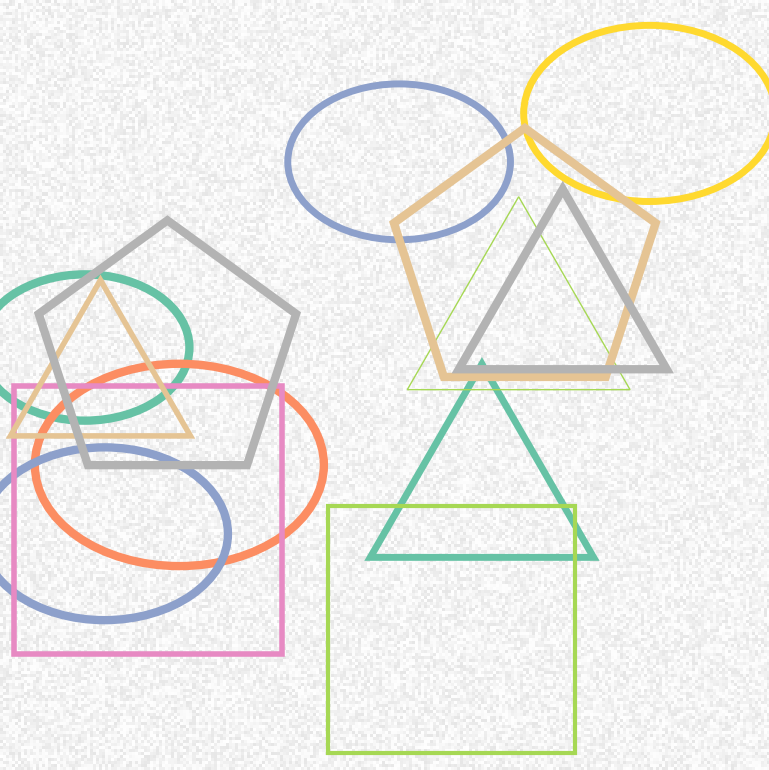[{"shape": "triangle", "thickness": 2.5, "radius": 0.84, "center": [0.626, 0.36]}, {"shape": "oval", "thickness": 3, "radius": 0.68, "center": [0.11, 0.549]}, {"shape": "oval", "thickness": 3, "radius": 0.94, "center": [0.233, 0.396]}, {"shape": "oval", "thickness": 2.5, "radius": 0.72, "center": [0.518, 0.79]}, {"shape": "oval", "thickness": 3, "radius": 0.8, "center": [0.136, 0.307]}, {"shape": "square", "thickness": 2, "radius": 0.87, "center": [0.192, 0.324]}, {"shape": "triangle", "thickness": 0.5, "radius": 0.84, "center": [0.674, 0.577]}, {"shape": "square", "thickness": 1.5, "radius": 0.8, "center": [0.587, 0.182]}, {"shape": "oval", "thickness": 2.5, "radius": 0.82, "center": [0.843, 0.853]}, {"shape": "triangle", "thickness": 2, "radius": 0.67, "center": [0.13, 0.501]}, {"shape": "pentagon", "thickness": 3, "radius": 0.89, "center": [0.682, 0.655]}, {"shape": "pentagon", "thickness": 3, "radius": 0.88, "center": [0.217, 0.538]}, {"shape": "triangle", "thickness": 3, "radius": 0.78, "center": [0.731, 0.598]}]